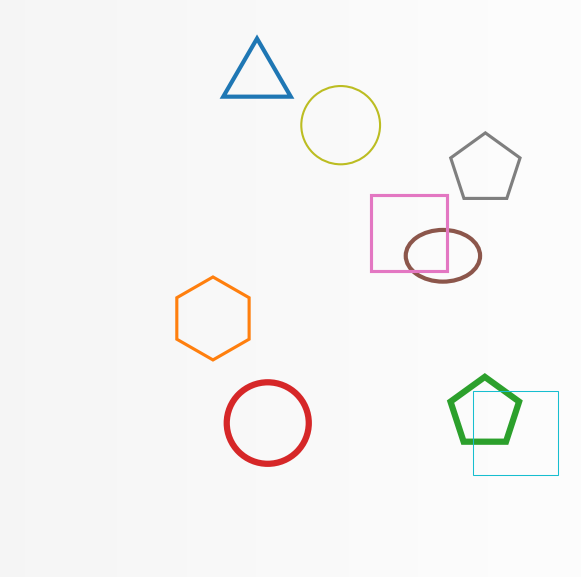[{"shape": "triangle", "thickness": 2, "radius": 0.34, "center": [0.442, 0.865]}, {"shape": "hexagon", "thickness": 1.5, "radius": 0.36, "center": [0.366, 0.448]}, {"shape": "pentagon", "thickness": 3, "radius": 0.31, "center": [0.834, 0.284]}, {"shape": "circle", "thickness": 3, "radius": 0.35, "center": [0.461, 0.267]}, {"shape": "oval", "thickness": 2, "radius": 0.32, "center": [0.762, 0.556]}, {"shape": "square", "thickness": 1.5, "radius": 0.33, "center": [0.703, 0.596]}, {"shape": "pentagon", "thickness": 1.5, "radius": 0.31, "center": [0.835, 0.706]}, {"shape": "circle", "thickness": 1, "radius": 0.34, "center": [0.586, 0.782]}, {"shape": "square", "thickness": 0.5, "radius": 0.36, "center": [0.887, 0.249]}]